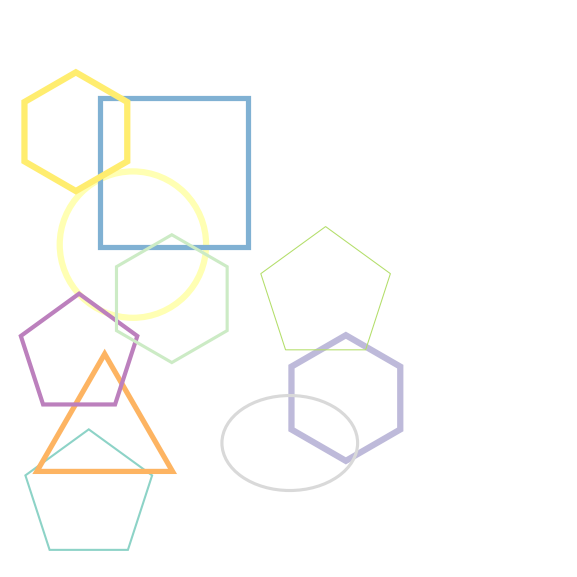[{"shape": "pentagon", "thickness": 1, "radius": 0.58, "center": [0.154, 0.14]}, {"shape": "circle", "thickness": 3, "radius": 0.63, "center": [0.23, 0.576]}, {"shape": "hexagon", "thickness": 3, "radius": 0.54, "center": [0.599, 0.31]}, {"shape": "square", "thickness": 2.5, "radius": 0.64, "center": [0.301, 0.7]}, {"shape": "triangle", "thickness": 2.5, "radius": 0.68, "center": [0.181, 0.251]}, {"shape": "pentagon", "thickness": 0.5, "radius": 0.59, "center": [0.564, 0.489]}, {"shape": "oval", "thickness": 1.5, "radius": 0.59, "center": [0.502, 0.232]}, {"shape": "pentagon", "thickness": 2, "radius": 0.53, "center": [0.137, 0.385]}, {"shape": "hexagon", "thickness": 1.5, "radius": 0.55, "center": [0.298, 0.482]}, {"shape": "hexagon", "thickness": 3, "radius": 0.51, "center": [0.131, 0.771]}]